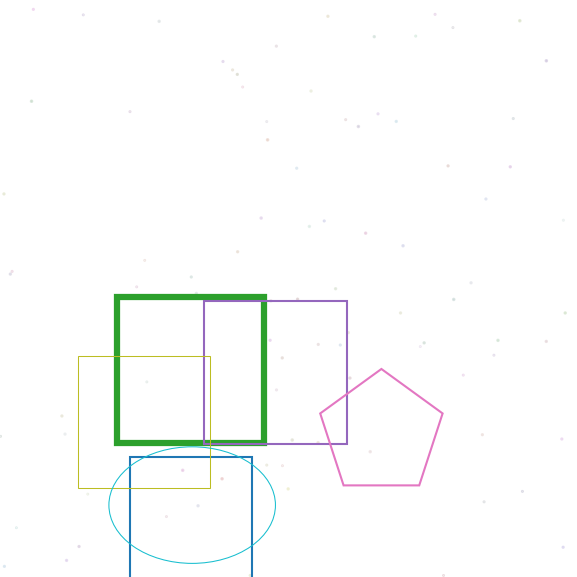[{"shape": "square", "thickness": 1, "radius": 0.53, "center": [0.331, 0.102]}, {"shape": "square", "thickness": 3, "radius": 0.64, "center": [0.33, 0.358]}, {"shape": "square", "thickness": 1, "radius": 0.62, "center": [0.477, 0.354]}, {"shape": "pentagon", "thickness": 1, "radius": 0.56, "center": [0.66, 0.249]}, {"shape": "square", "thickness": 0.5, "radius": 0.57, "center": [0.249, 0.269]}, {"shape": "oval", "thickness": 0.5, "radius": 0.72, "center": [0.333, 0.125]}]